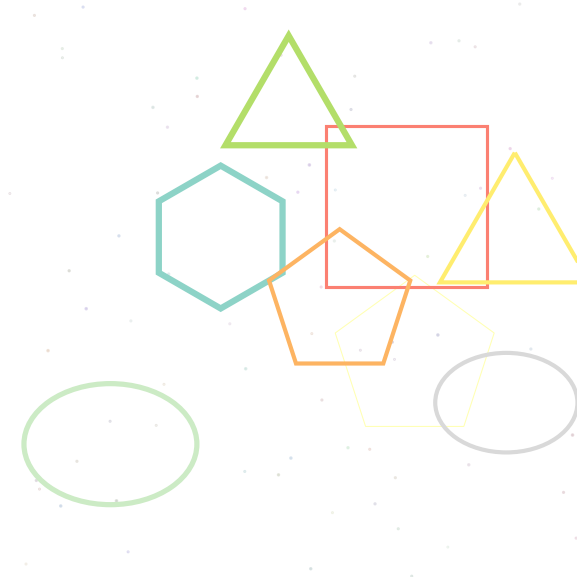[{"shape": "hexagon", "thickness": 3, "radius": 0.62, "center": [0.382, 0.589]}, {"shape": "pentagon", "thickness": 0.5, "radius": 0.72, "center": [0.718, 0.378]}, {"shape": "square", "thickness": 1.5, "radius": 0.7, "center": [0.704, 0.642]}, {"shape": "pentagon", "thickness": 2, "radius": 0.64, "center": [0.588, 0.474]}, {"shape": "triangle", "thickness": 3, "radius": 0.63, "center": [0.5, 0.811]}, {"shape": "oval", "thickness": 2, "radius": 0.62, "center": [0.877, 0.302]}, {"shape": "oval", "thickness": 2.5, "radius": 0.75, "center": [0.191, 0.23]}, {"shape": "triangle", "thickness": 2, "radius": 0.75, "center": [0.891, 0.585]}]